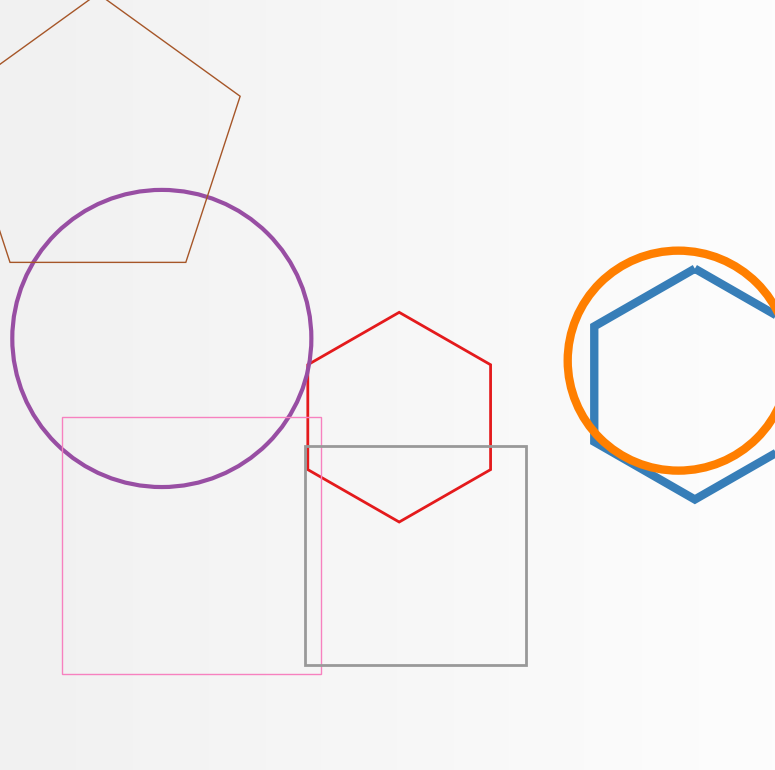[{"shape": "hexagon", "thickness": 1, "radius": 0.68, "center": [0.515, 0.458]}, {"shape": "hexagon", "thickness": 3, "radius": 0.75, "center": [0.897, 0.501]}, {"shape": "circle", "thickness": 1.5, "radius": 0.96, "center": [0.209, 0.56]}, {"shape": "circle", "thickness": 3, "radius": 0.71, "center": [0.875, 0.532]}, {"shape": "pentagon", "thickness": 0.5, "radius": 0.96, "center": [0.126, 0.815]}, {"shape": "square", "thickness": 0.5, "radius": 0.83, "center": [0.247, 0.291]}, {"shape": "square", "thickness": 1, "radius": 0.71, "center": [0.536, 0.278]}]